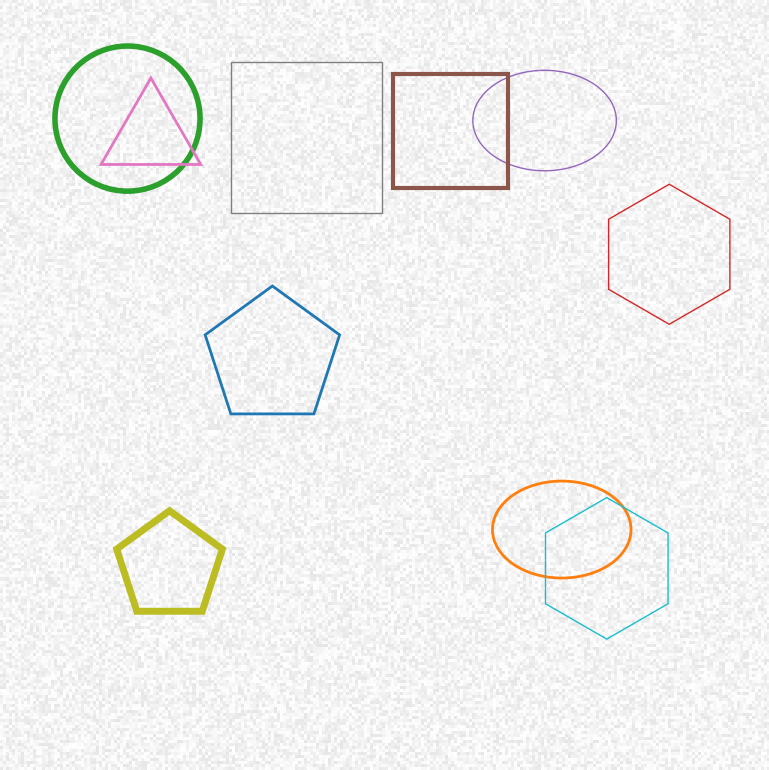[{"shape": "pentagon", "thickness": 1, "radius": 0.46, "center": [0.354, 0.537]}, {"shape": "oval", "thickness": 1, "radius": 0.45, "center": [0.73, 0.312]}, {"shape": "circle", "thickness": 2, "radius": 0.47, "center": [0.166, 0.846]}, {"shape": "hexagon", "thickness": 0.5, "radius": 0.45, "center": [0.869, 0.67]}, {"shape": "oval", "thickness": 0.5, "radius": 0.47, "center": [0.707, 0.843]}, {"shape": "square", "thickness": 1.5, "radius": 0.37, "center": [0.585, 0.83]}, {"shape": "triangle", "thickness": 1, "radius": 0.37, "center": [0.196, 0.824]}, {"shape": "square", "thickness": 0.5, "radius": 0.49, "center": [0.398, 0.822]}, {"shape": "pentagon", "thickness": 2.5, "radius": 0.36, "center": [0.22, 0.265]}, {"shape": "hexagon", "thickness": 0.5, "radius": 0.46, "center": [0.788, 0.262]}]